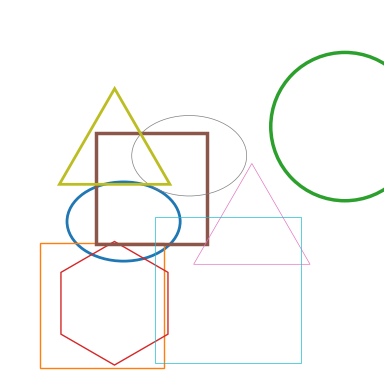[{"shape": "oval", "thickness": 2, "radius": 0.73, "center": [0.321, 0.425]}, {"shape": "square", "thickness": 1, "radius": 0.81, "center": [0.265, 0.206]}, {"shape": "circle", "thickness": 2.5, "radius": 0.96, "center": [0.896, 0.671]}, {"shape": "hexagon", "thickness": 1, "radius": 0.8, "center": [0.297, 0.212]}, {"shape": "square", "thickness": 2.5, "radius": 0.72, "center": [0.394, 0.511]}, {"shape": "triangle", "thickness": 0.5, "radius": 0.87, "center": [0.654, 0.401]}, {"shape": "oval", "thickness": 0.5, "radius": 0.75, "center": [0.491, 0.595]}, {"shape": "triangle", "thickness": 2, "radius": 0.83, "center": [0.298, 0.604]}, {"shape": "square", "thickness": 0.5, "radius": 0.95, "center": [0.593, 0.247]}]